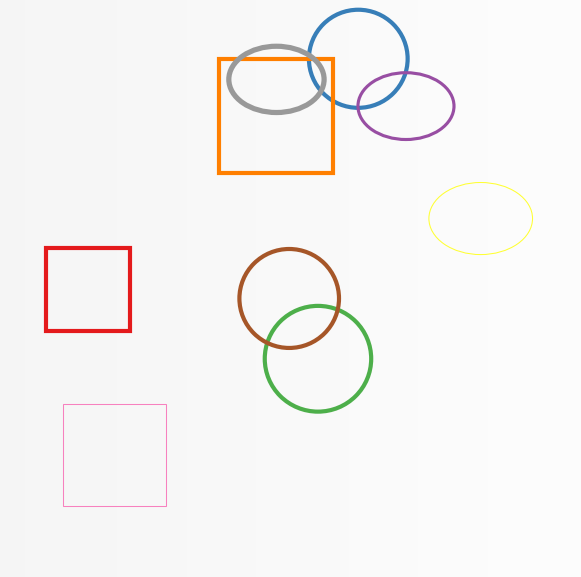[{"shape": "square", "thickness": 2, "radius": 0.36, "center": [0.152, 0.498]}, {"shape": "circle", "thickness": 2, "radius": 0.42, "center": [0.616, 0.897]}, {"shape": "circle", "thickness": 2, "radius": 0.46, "center": [0.547, 0.378]}, {"shape": "oval", "thickness": 1.5, "radius": 0.41, "center": [0.698, 0.815]}, {"shape": "square", "thickness": 2, "radius": 0.49, "center": [0.475, 0.799]}, {"shape": "oval", "thickness": 0.5, "radius": 0.45, "center": [0.827, 0.621]}, {"shape": "circle", "thickness": 2, "radius": 0.43, "center": [0.498, 0.482]}, {"shape": "square", "thickness": 0.5, "radius": 0.44, "center": [0.197, 0.211]}, {"shape": "oval", "thickness": 2.5, "radius": 0.41, "center": [0.476, 0.862]}]